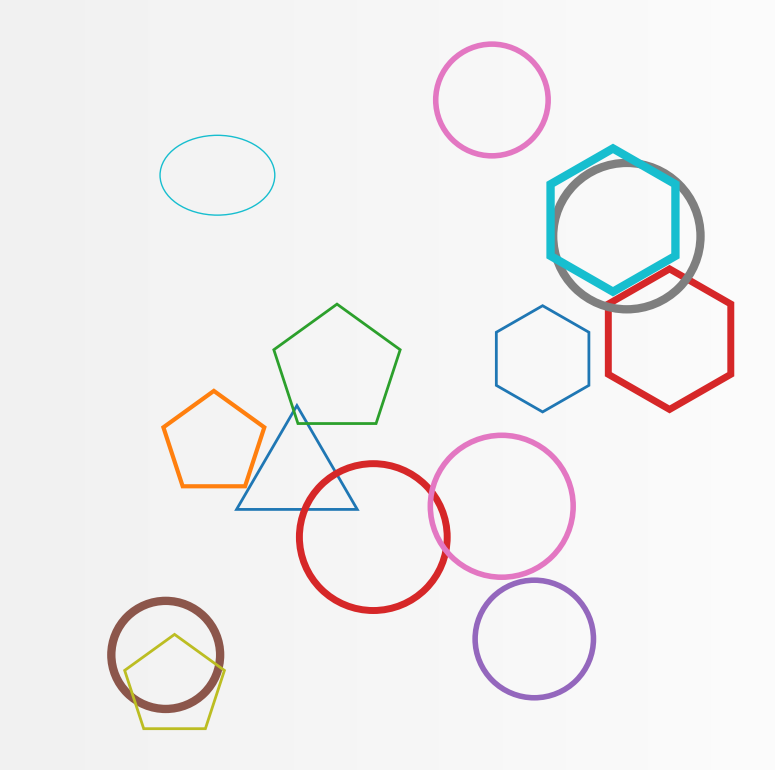[{"shape": "triangle", "thickness": 1, "radius": 0.45, "center": [0.383, 0.383]}, {"shape": "hexagon", "thickness": 1, "radius": 0.34, "center": [0.7, 0.534]}, {"shape": "pentagon", "thickness": 1.5, "radius": 0.34, "center": [0.276, 0.424]}, {"shape": "pentagon", "thickness": 1, "radius": 0.43, "center": [0.435, 0.519]}, {"shape": "circle", "thickness": 2.5, "radius": 0.48, "center": [0.482, 0.302]}, {"shape": "hexagon", "thickness": 2.5, "radius": 0.46, "center": [0.864, 0.56]}, {"shape": "circle", "thickness": 2, "radius": 0.38, "center": [0.689, 0.17]}, {"shape": "circle", "thickness": 3, "radius": 0.35, "center": [0.214, 0.149]}, {"shape": "circle", "thickness": 2, "radius": 0.36, "center": [0.635, 0.87]}, {"shape": "circle", "thickness": 2, "radius": 0.46, "center": [0.647, 0.343]}, {"shape": "circle", "thickness": 3, "radius": 0.48, "center": [0.809, 0.693]}, {"shape": "pentagon", "thickness": 1, "radius": 0.34, "center": [0.225, 0.108]}, {"shape": "hexagon", "thickness": 3, "radius": 0.47, "center": [0.791, 0.714]}, {"shape": "oval", "thickness": 0.5, "radius": 0.37, "center": [0.281, 0.772]}]